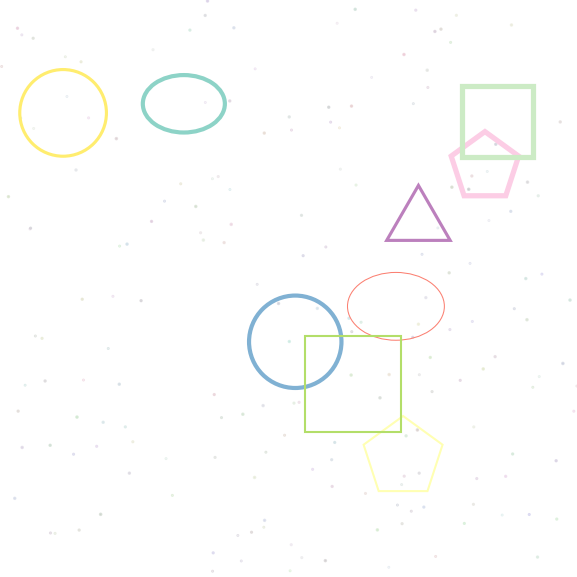[{"shape": "oval", "thickness": 2, "radius": 0.36, "center": [0.318, 0.819]}, {"shape": "pentagon", "thickness": 1, "radius": 0.36, "center": [0.698, 0.207]}, {"shape": "oval", "thickness": 0.5, "radius": 0.42, "center": [0.686, 0.469]}, {"shape": "circle", "thickness": 2, "radius": 0.4, "center": [0.511, 0.407]}, {"shape": "square", "thickness": 1, "radius": 0.42, "center": [0.612, 0.335]}, {"shape": "pentagon", "thickness": 2.5, "radius": 0.31, "center": [0.84, 0.71]}, {"shape": "triangle", "thickness": 1.5, "radius": 0.32, "center": [0.725, 0.615]}, {"shape": "square", "thickness": 2.5, "radius": 0.31, "center": [0.862, 0.788]}, {"shape": "circle", "thickness": 1.5, "radius": 0.38, "center": [0.109, 0.804]}]